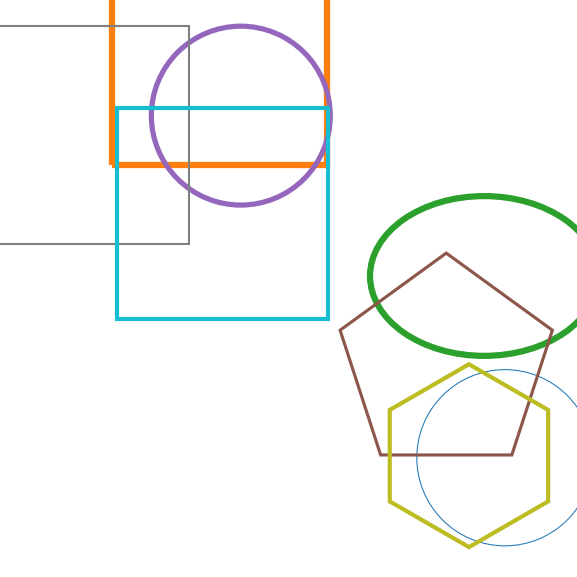[{"shape": "circle", "thickness": 0.5, "radius": 0.76, "center": [0.874, 0.207]}, {"shape": "square", "thickness": 3, "radius": 0.93, "center": [0.38, 0.899]}, {"shape": "oval", "thickness": 3, "radius": 0.99, "center": [0.838, 0.521]}, {"shape": "circle", "thickness": 2.5, "radius": 0.77, "center": [0.417, 0.799]}, {"shape": "pentagon", "thickness": 1.5, "radius": 0.97, "center": [0.773, 0.368]}, {"shape": "square", "thickness": 1, "radius": 0.95, "center": [0.138, 0.765]}, {"shape": "hexagon", "thickness": 2, "radius": 0.79, "center": [0.812, 0.21]}, {"shape": "square", "thickness": 2, "radius": 0.91, "center": [0.386, 0.629]}]